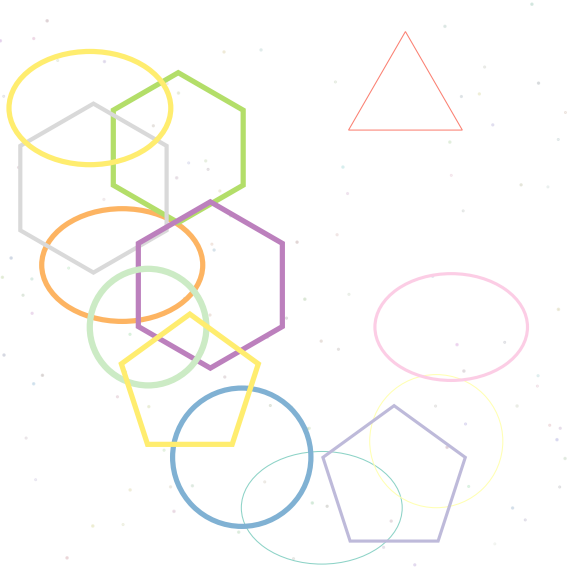[{"shape": "oval", "thickness": 0.5, "radius": 0.7, "center": [0.557, 0.12]}, {"shape": "circle", "thickness": 0.5, "radius": 0.58, "center": [0.755, 0.235]}, {"shape": "pentagon", "thickness": 1.5, "radius": 0.65, "center": [0.682, 0.167]}, {"shape": "triangle", "thickness": 0.5, "radius": 0.57, "center": [0.702, 0.831]}, {"shape": "circle", "thickness": 2.5, "radius": 0.6, "center": [0.419, 0.207]}, {"shape": "oval", "thickness": 2.5, "radius": 0.7, "center": [0.212, 0.54]}, {"shape": "hexagon", "thickness": 2.5, "radius": 0.65, "center": [0.309, 0.743]}, {"shape": "oval", "thickness": 1.5, "radius": 0.66, "center": [0.781, 0.433]}, {"shape": "hexagon", "thickness": 2, "radius": 0.73, "center": [0.162, 0.673]}, {"shape": "hexagon", "thickness": 2.5, "radius": 0.72, "center": [0.364, 0.506]}, {"shape": "circle", "thickness": 3, "radius": 0.5, "center": [0.256, 0.433]}, {"shape": "pentagon", "thickness": 2.5, "radius": 0.62, "center": [0.329, 0.331]}, {"shape": "oval", "thickness": 2.5, "radius": 0.7, "center": [0.156, 0.812]}]